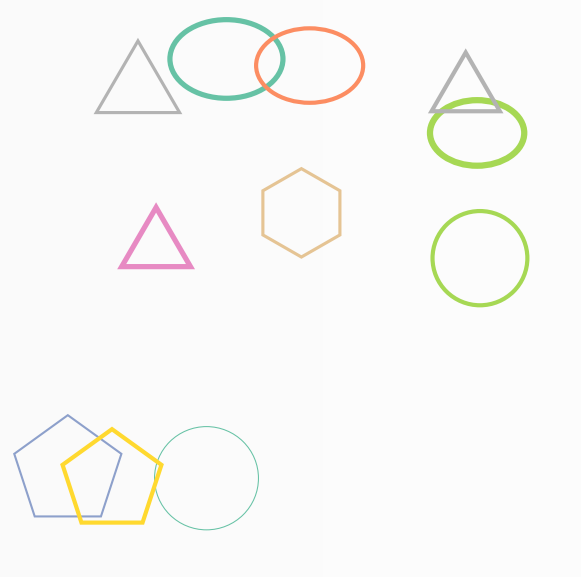[{"shape": "oval", "thickness": 2.5, "radius": 0.49, "center": [0.39, 0.897]}, {"shape": "circle", "thickness": 0.5, "radius": 0.45, "center": [0.355, 0.171]}, {"shape": "oval", "thickness": 2, "radius": 0.46, "center": [0.533, 0.886]}, {"shape": "pentagon", "thickness": 1, "radius": 0.48, "center": [0.117, 0.183]}, {"shape": "triangle", "thickness": 2.5, "radius": 0.34, "center": [0.269, 0.572]}, {"shape": "circle", "thickness": 2, "radius": 0.41, "center": [0.826, 0.552]}, {"shape": "oval", "thickness": 3, "radius": 0.41, "center": [0.821, 0.769]}, {"shape": "pentagon", "thickness": 2, "radius": 0.45, "center": [0.193, 0.167]}, {"shape": "hexagon", "thickness": 1.5, "radius": 0.38, "center": [0.519, 0.631]}, {"shape": "triangle", "thickness": 2, "radius": 0.34, "center": [0.801, 0.84]}, {"shape": "triangle", "thickness": 1.5, "radius": 0.41, "center": [0.237, 0.846]}]